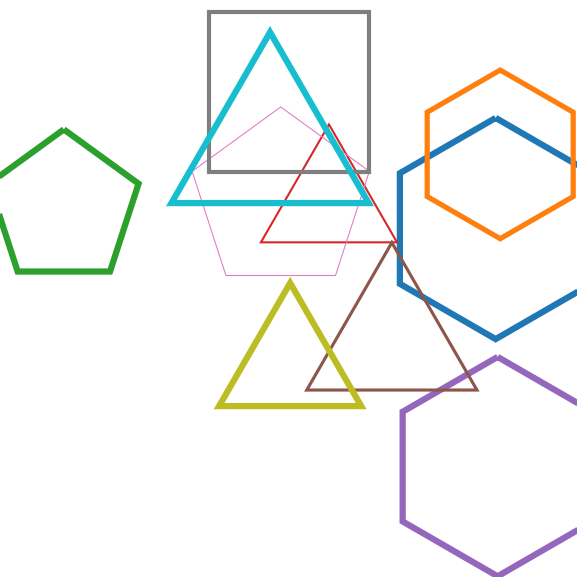[{"shape": "hexagon", "thickness": 3, "radius": 0.96, "center": [0.858, 0.603]}, {"shape": "hexagon", "thickness": 2.5, "radius": 0.73, "center": [0.866, 0.732]}, {"shape": "pentagon", "thickness": 3, "radius": 0.68, "center": [0.111, 0.639]}, {"shape": "triangle", "thickness": 1, "radius": 0.68, "center": [0.57, 0.648]}, {"shape": "hexagon", "thickness": 3, "radius": 0.95, "center": [0.862, 0.191]}, {"shape": "triangle", "thickness": 1.5, "radius": 0.85, "center": [0.679, 0.409]}, {"shape": "pentagon", "thickness": 0.5, "radius": 0.81, "center": [0.486, 0.653]}, {"shape": "square", "thickness": 2, "radius": 0.7, "center": [0.5, 0.84]}, {"shape": "triangle", "thickness": 3, "radius": 0.71, "center": [0.502, 0.367]}, {"shape": "triangle", "thickness": 3, "radius": 0.99, "center": [0.468, 0.746]}]